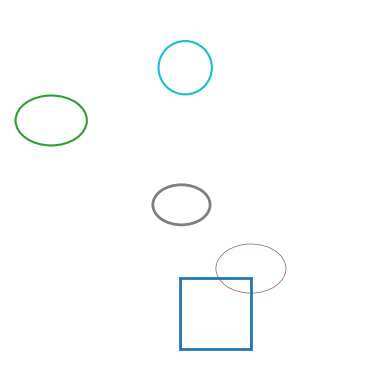[{"shape": "square", "thickness": 2, "radius": 0.46, "center": [0.559, 0.186]}, {"shape": "oval", "thickness": 1.5, "radius": 0.46, "center": [0.133, 0.687]}, {"shape": "oval", "thickness": 0.5, "radius": 0.45, "center": [0.652, 0.302]}, {"shape": "oval", "thickness": 2, "radius": 0.37, "center": [0.471, 0.468]}, {"shape": "circle", "thickness": 1.5, "radius": 0.35, "center": [0.481, 0.824]}]